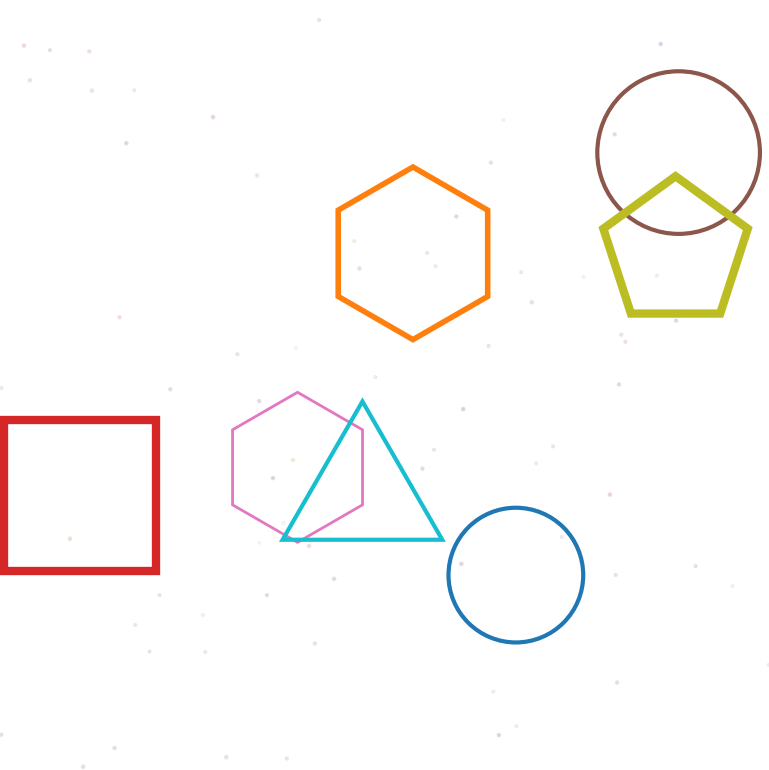[{"shape": "circle", "thickness": 1.5, "radius": 0.44, "center": [0.67, 0.253]}, {"shape": "hexagon", "thickness": 2, "radius": 0.56, "center": [0.536, 0.671]}, {"shape": "square", "thickness": 3, "radius": 0.49, "center": [0.104, 0.356]}, {"shape": "circle", "thickness": 1.5, "radius": 0.53, "center": [0.881, 0.802]}, {"shape": "hexagon", "thickness": 1, "radius": 0.49, "center": [0.386, 0.393]}, {"shape": "pentagon", "thickness": 3, "radius": 0.49, "center": [0.877, 0.673]}, {"shape": "triangle", "thickness": 1.5, "radius": 0.6, "center": [0.471, 0.359]}]